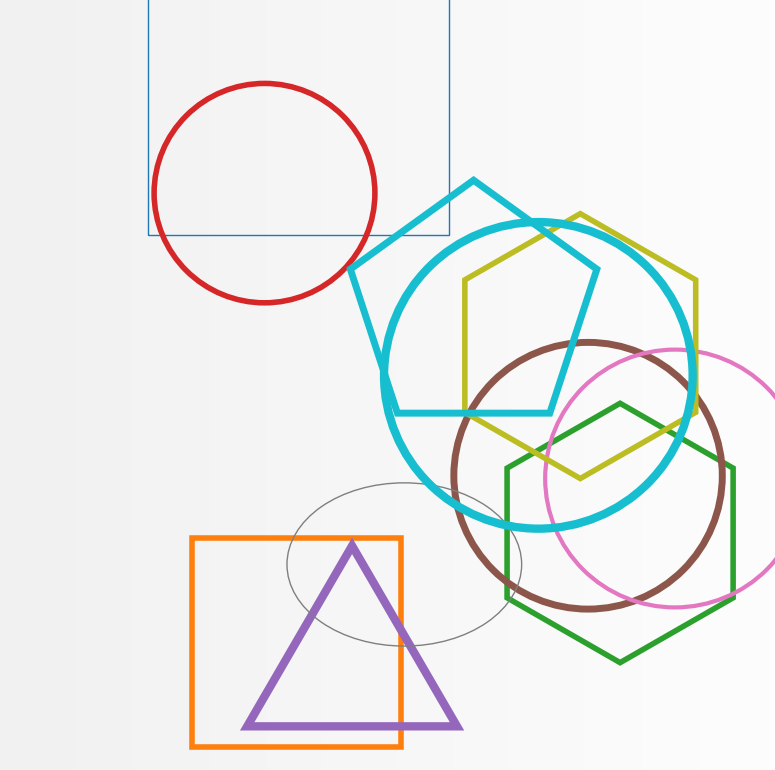[{"shape": "square", "thickness": 0.5, "radius": 0.97, "center": [0.385, 0.889]}, {"shape": "square", "thickness": 2, "radius": 0.68, "center": [0.383, 0.165]}, {"shape": "hexagon", "thickness": 2, "radius": 0.84, "center": [0.8, 0.308]}, {"shape": "circle", "thickness": 2, "radius": 0.71, "center": [0.341, 0.749]}, {"shape": "triangle", "thickness": 3, "radius": 0.78, "center": [0.454, 0.135]}, {"shape": "circle", "thickness": 2.5, "radius": 0.87, "center": [0.759, 0.382]}, {"shape": "circle", "thickness": 1.5, "radius": 0.84, "center": [0.871, 0.379]}, {"shape": "oval", "thickness": 0.5, "radius": 0.76, "center": [0.522, 0.267]}, {"shape": "hexagon", "thickness": 2, "radius": 0.86, "center": [0.749, 0.551]}, {"shape": "pentagon", "thickness": 2.5, "radius": 0.84, "center": [0.611, 0.599]}, {"shape": "circle", "thickness": 3, "radius": 1.0, "center": [0.695, 0.513]}]